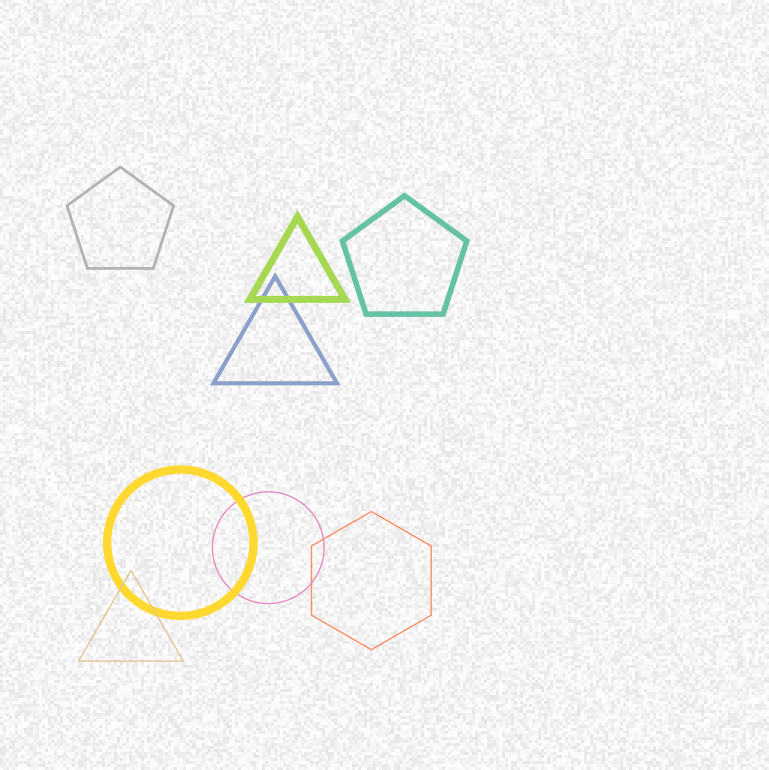[{"shape": "pentagon", "thickness": 2, "radius": 0.42, "center": [0.525, 0.661]}, {"shape": "hexagon", "thickness": 0.5, "radius": 0.45, "center": [0.482, 0.246]}, {"shape": "triangle", "thickness": 1.5, "radius": 0.46, "center": [0.357, 0.549]}, {"shape": "circle", "thickness": 0.5, "radius": 0.36, "center": [0.348, 0.289]}, {"shape": "triangle", "thickness": 2.5, "radius": 0.36, "center": [0.386, 0.647]}, {"shape": "circle", "thickness": 3, "radius": 0.48, "center": [0.234, 0.295]}, {"shape": "triangle", "thickness": 0.5, "radius": 0.39, "center": [0.17, 0.181]}, {"shape": "pentagon", "thickness": 1, "radius": 0.36, "center": [0.156, 0.71]}]